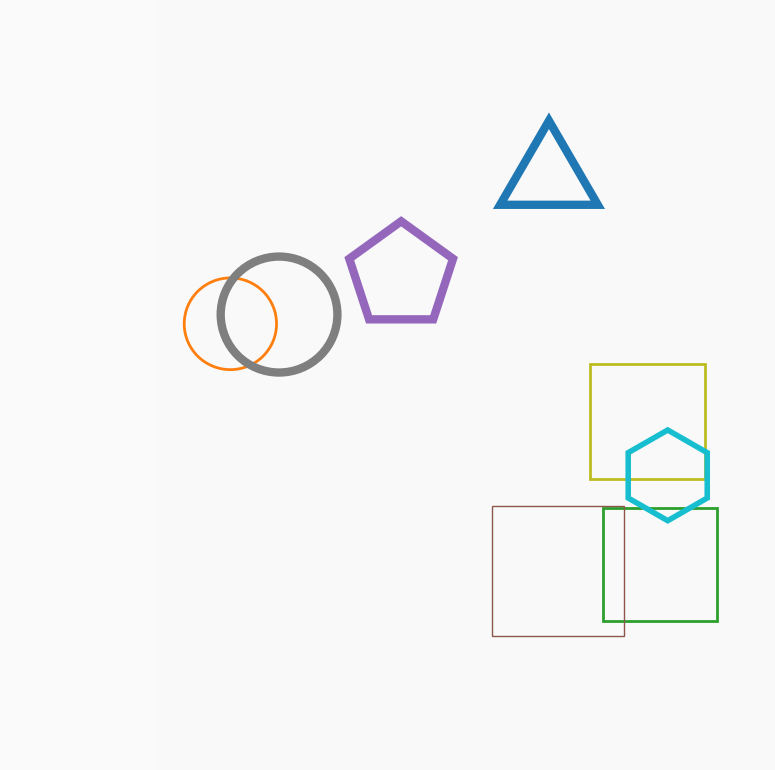[{"shape": "triangle", "thickness": 3, "radius": 0.36, "center": [0.708, 0.77]}, {"shape": "circle", "thickness": 1, "radius": 0.3, "center": [0.297, 0.58]}, {"shape": "square", "thickness": 1, "radius": 0.37, "center": [0.852, 0.267]}, {"shape": "pentagon", "thickness": 3, "radius": 0.35, "center": [0.518, 0.642]}, {"shape": "square", "thickness": 0.5, "radius": 0.42, "center": [0.72, 0.258]}, {"shape": "circle", "thickness": 3, "radius": 0.38, "center": [0.36, 0.591]}, {"shape": "square", "thickness": 1, "radius": 0.37, "center": [0.836, 0.453]}, {"shape": "hexagon", "thickness": 2, "radius": 0.29, "center": [0.862, 0.383]}]